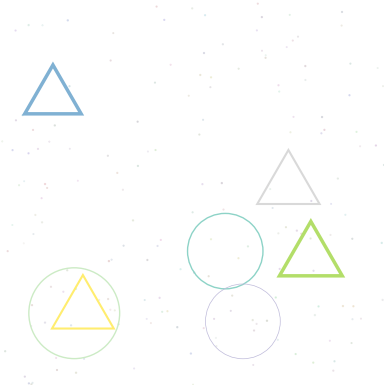[{"shape": "circle", "thickness": 1, "radius": 0.49, "center": [0.585, 0.348]}, {"shape": "circle", "thickness": 0.5, "radius": 0.49, "center": [0.631, 0.165]}, {"shape": "triangle", "thickness": 2.5, "radius": 0.42, "center": [0.138, 0.747]}, {"shape": "triangle", "thickness": 2.5, "radius": 0.47, "center": [0.807, 0.331]}, {"shape": "triangle", "thickness": 1.5, "radius": 0.47, "center": [0.749, 0.517]}, {"shape": "circle", "thickness": 1, "radius": 0.59, "center": [0.193, 0.186]}, {"shape": "triangle", "thickness": 1.5, "radius": 0.46, "center": [0.215, 0.193]}]